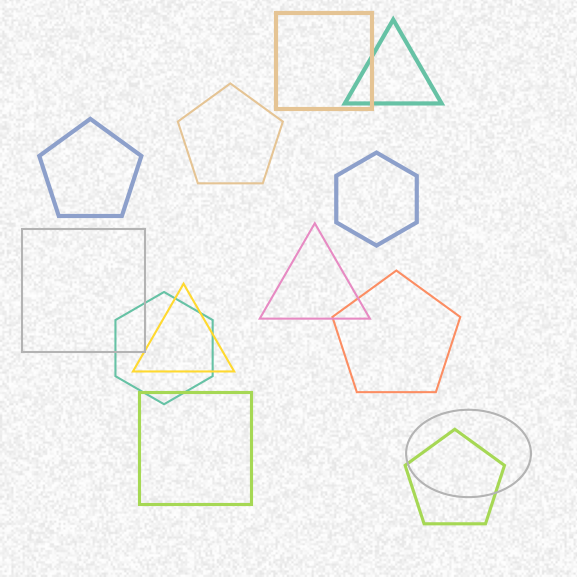[{"shape": "hexagon", "thickness": 1, "radius": 0.49, "center": [0.284, 0.396]}, {"shape": "triangle", "thickness": 2, "radius": 0.48, "center": [0.681, 0.868]}, {"shape": "pentagon", "thickness": 1, "radius": 0.58, "center": [0.686, 0.414]}, {"shape": "hexagon", "thickness": 2, "radius": 0.4, "center": [0.652, 0.654]}, {"shape": "pentagon", "thickness": 2, "radius": 0.46, "center": [0.156, 0.7]}, {"shape": "triangle", "thickness": 1, "radius": 0.55, "center": [0.545, 0.502]}, {"shape": "pentagon", "thickness": 1.5, "radius": 0.45, "center": [0.788, 0.165]}, {"shape": "square", "thickness": 1.5, "radius": 0.48, "center": [0.338, 0.224]}, {"shape": "triangle", "thickness": 1, "radius": 0.51, "center": [0.318, 0.407]}, {"shape": "pentagon", "thickness": 1, "radius": 0.48, "center": [0.399, 0.759]}, {"shape": "square", "thickness": 2, "radius": 0.42, "center": [0.561, 0.894]}, {"shape": "square", "thickness": 1, "radius": 0.53, "center": [0.145, 0.496]}, {"shape": "oval", "thickness": 1, "radius": 0.54, "center": [0.811, 0.214]}]